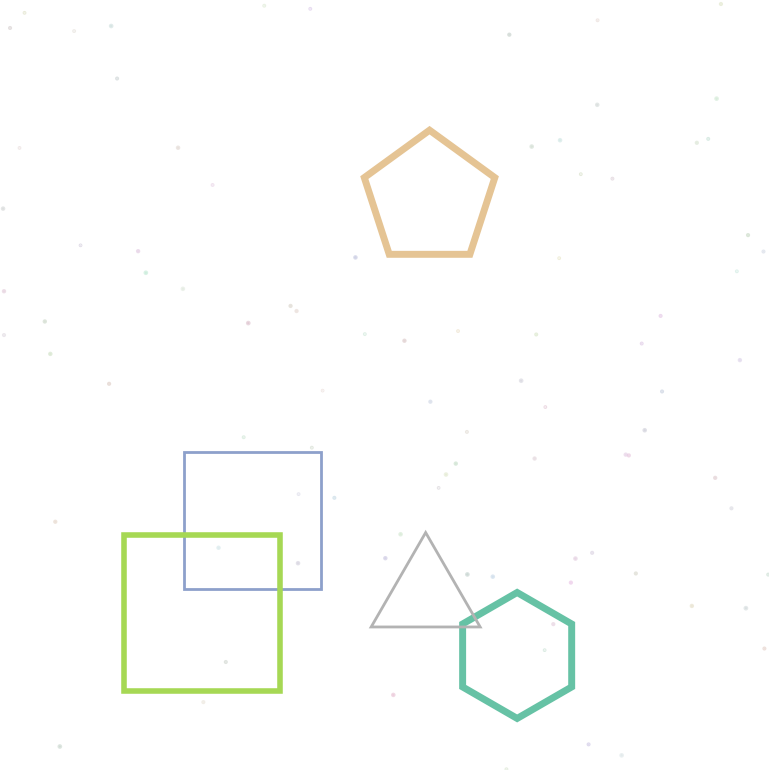[{"shape": "hexagon", "thickness": 2.5, "radius": 0.41, "center": [0.672, 0.149]}, {"shape": "square", "thickness": 1, "radius": 0.45, "center": [0.328, 0.324]}, {"shape": "square", "thickness": 2, "radius": 0.51, "center": [0.263, 0.204]}, {"shape": "pentagon", "thickness": 2.5, "radius": 0.45, "center": [0.558, 0.742]}, {"shape": "triangle", "thickness": 1, "radius": 0.41, "center": [0.553, 0.227]}]